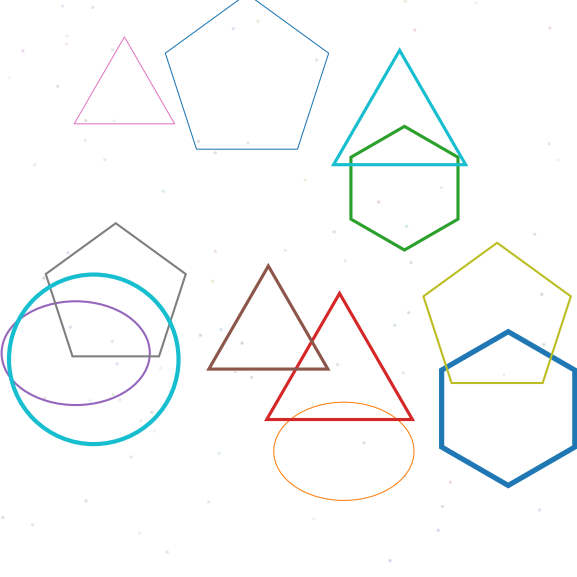[{"shape": "hexagon", "thickness": 2.5, "radius": 0.67, "center": [0.88, 0.292]}, {"shape": "pentagon", "thickness": 0.5, "radius": 0.74, "center": [0.428, 0.861]}, {"shape": "oval", "thickness": 0.5, "radius": 0.61, "center": [0.595, 0.218]}, {"shape": "hexagon", "thickness": 1.5, "radius": 0.54, "center": [0.7, 0.673]}, {"shape": "triangle", "thickness": 1.5, "radius": 0.73, "center": [0.588, 0.346]}, {"shape": "oval", "thickness": 1, "radius": 0.64, "center": [0.131, 0.388]}, {"shape": "triangle", "thickness": 1.5, "radius": 0.59, "center": [0.465, 0.42]}, {"shape": "triangle", "thickness": 0.5, "radius": 0.5, "center": [0.215, 0.835]}, {"shape": "pentagon", "thickness": 1, "radius": 0.64, "center": [0.2, 0.485]}, {"shape": "pentagon", "thickness": 1, "radius": 0.67, "center": [0.861, 0.445]}, {"shape": "triangle", "thickness": 1.5, "radius": 0.66, "center": [0.692, 0.78]}, {"shape": "circle", "thickness": 2, "radius": 0.73, "center": [0.162, 0.377]}]